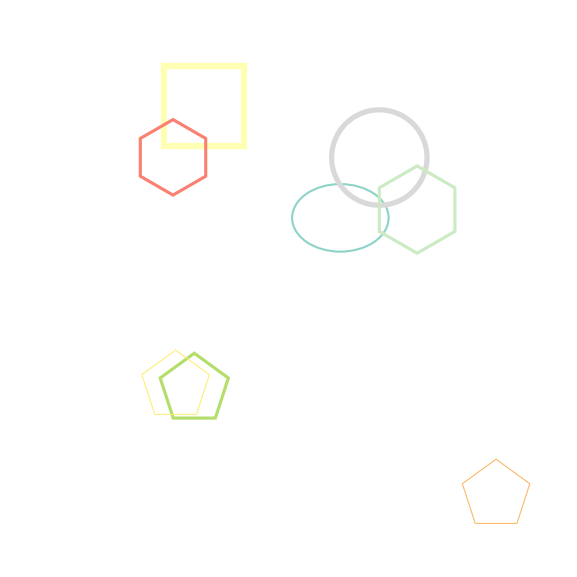[{"shape": "oval", "thickness": 1, "radius": 0.42, "center": [0.589, 0.622]}, {"shape": "square", "thickness": 3, "radius": 0.35, "center": [0.354, 0.816]}, {"shape": "hexagon", "thickness": 1.5, "radius": 0.33, "center": [0.3, 0.727]}, {"shape": "pentagon", "thickness": 0.5, "radius": 0.31, "center": [0.859, 0.142]}, {"shape": "pentagon", "thickness": 1.5, "radius": 0.31, "center": [0.336, 0.325]}, {"shape": "circle", "thickness": 2.5, "radius": 0.41, "center": [0.657, 0.726]}, {"shape": "hexagon", "thickness": 1.5, "radius": 0.38, "center": [0.722, 0.636]}, {"shape": "pentagon", "thickness": 0.5, "radius": 0.31, "center": [0.304, 0.331]}]